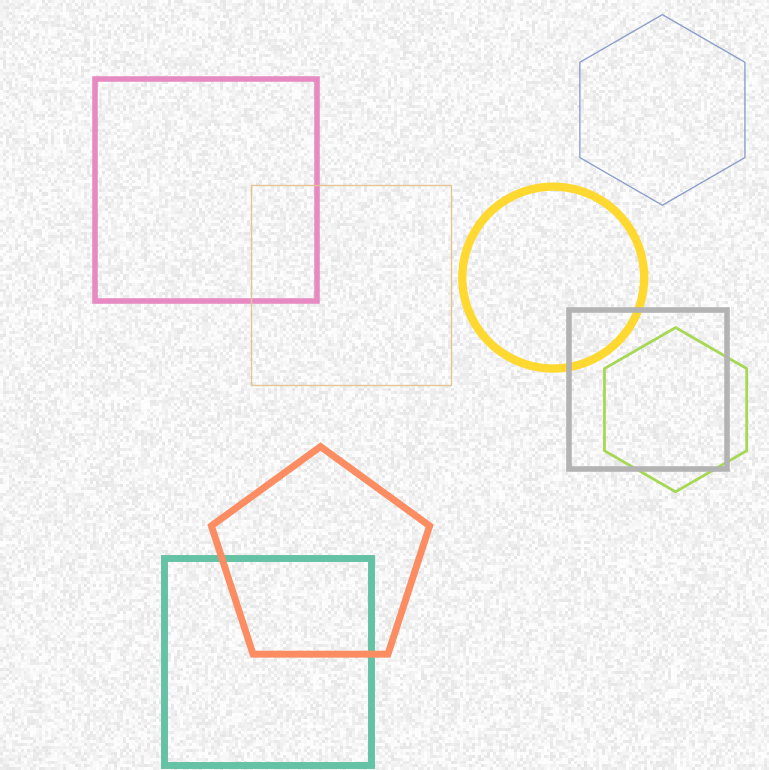[{"shape": "square", "thickness": 2.5, "radius": 0.67, "center": [0.347, 0.141]}, {"shape": "pentagon", "thickness": 2.5, "radius": 0.75, "center": [0.416, 0.271]}, {"shape": "hexagon", "thickness": 0.5, "radius": 0.62, "center": [0.86, 0.857]}, {"shape": "square", "thickness": 2, "radius": 0.72, "center": [0.267, 0.753]}, {"shape": "hexagon", "thickness": 1, "radius": 0.53, "center": [0.877, 0.468]}, {"shape": "circle", "thickness": 3, "radius": 0.59, "center": [0.718, 0.64]}, {"shape": "square", "thickness": 0.5, "radius": 0.65, "center": [0.455, 0.63]}, {"shape": "square", "thickness": 2, "radius": 0.51, "center": [0.842, 0.494]}]